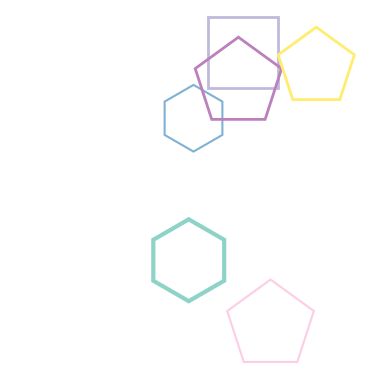[{"shape": "hexagon", "thickness": 3, "radius": 0.53, "center": [0.49, 0.324]}, {"shape": "square", "thickness": 2, "radius": 0.46, "center": [0.63, 0.864]}, {"shape": "hexagon", "thickness": 1.5, "radius": 0.43, "center": [0.503, 0.693]}, {"shape": "pentagon", "thickness": 1.5, "radius": 0.59, "center": [0.703, 0.156]}, {"shape": "pentagon", "thickness": 2, "radius": 0.59, "center": [0.619, 0.785]}, {"shape": "pentagon", "thickness": 2, "radius": 0.52, "center": [0.822, 0.825]}]